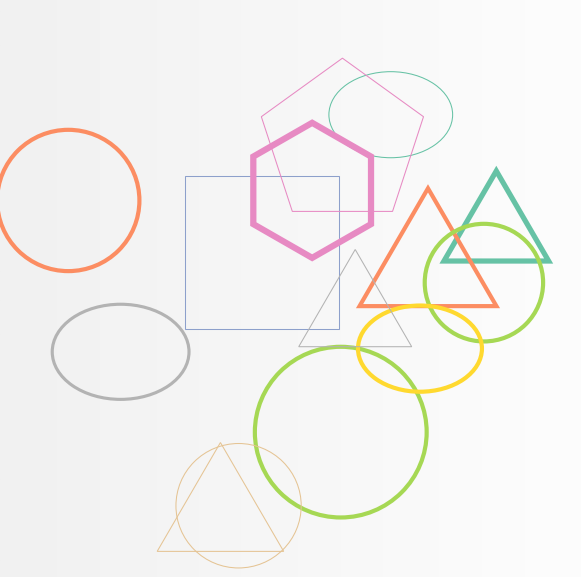[{"shape": "triangle", "thickness": 2.5, "radius": 0.52, "center": [0.854, 0.599]}, {"shape": "oval", "thickness": 0.5, "radius": 0.53, "center": [0.672, 0.801]}, {"shape": "circle", "thickness": 2, "radius": 0.61, "center": [0.117, 0.652]}, {"shape": "triangle", "thickness": 2, "radius": 0.68, "center": [0.736, 0.537]}, {"shape": "square", "thickness": 0.5, "radius": 0.66, "center": [0.451, 0.563]}, {"shape": "pentagon", "thickness": 0.5, "radius": 0.73, "center": [0.589, 0.752]}, {"shape": "hexagon", "thickness": 3, "radius": 0.58, "center": [0.537, 0.67]}, {"shape": "circle", "thickness": 2, "radius": 0.74, "center": [0.586, 0.251]}, {"shape": "circle", "thickness": 2, "radius": 0.51, "center": [0.833, 0.51]}, {"shape": "oval", "thickness": 2, "radius": 0.53, "center": [0.723, 0.395]}, {"shape": "triangle", "thickness": 0.5, "radius": 0.63, "center": [0.379, 0.107]}, {"shape": "circle", "thickness": 0.5, "radius": 0.54, "center": [0.41, 0.123]}, {"shape": "triangle", "thickness": 0.5, "radius": 0.56, "center": [0.611, 0.455]}, {"shape": "oval", "thickness": 1.5, "radius": 0.59, "center": [0.208, 0.39]}]